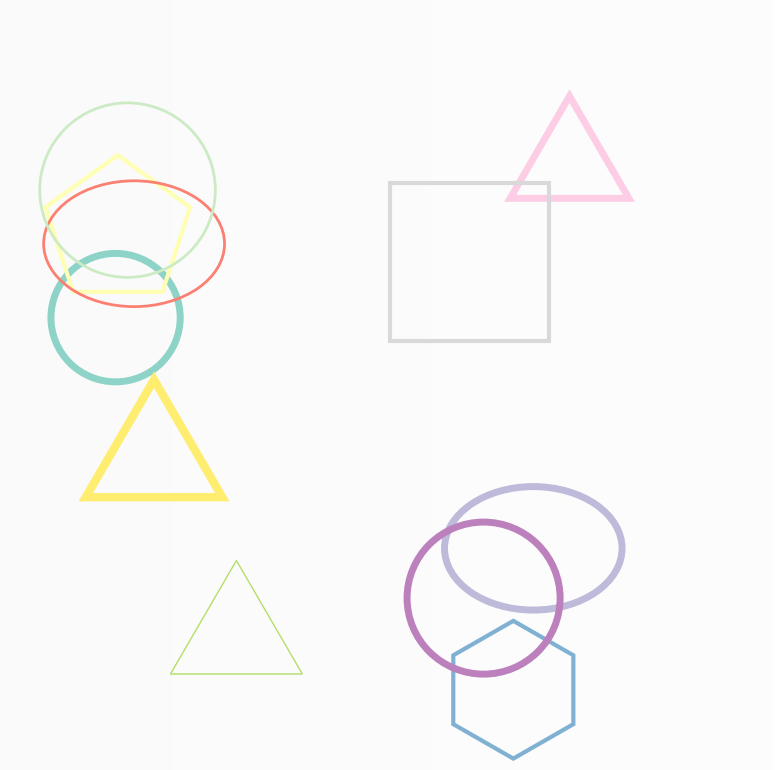[{"shape": "circle", "thickness": 2.5, "radius": 0.42, "center": [0.149, 0.588]}, {"shape": "pentagon", "thickness": 1.5, "radius": 0.49, "center": [0.152, 0.7]}, {"shape": "oval", "thickness": 2.5, "radius": 0.57, "center": [0.688, 0.288]}, {"shape": "oval", "thickness": 1, "radius": 0.58, "center": [0.173, 0.683]}, {"shape": "hexagon", "thickness": 1.5, "radius": 0.45, "center": [0.662, 0.104]}, {"shape": "triangle", "thickness": 0.5, "radius": 0.49, "center": [0.305, 0.174]}, {"shape": "triangle", "thickness": 2.5, "radius": 0.44, "center": [0.735, 0.787]}, {"shape": "square", "thickness": 1.5, "radius": 0.51, "center": [0.606, 0.66]}, {"shape": "circle", "thickness": 2.5, "radius": 0.49, "center": [0.624, 0.223]}, {"shape": "circle", "thickness": 1, "radius": 0.57, "center": [0.165, 0.753]}, {"shape": "triangle", "thickness": 3, "radius": 0.51, "center": [0.199, 0.405]}]